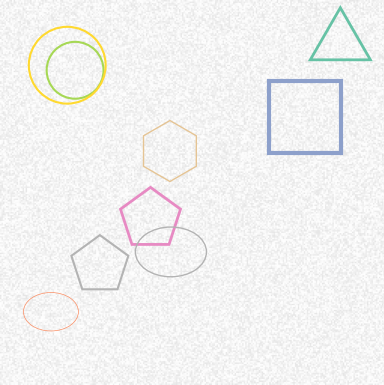[{"shape": "triangle", "thickness": 2, "radius": 0.45, "center": [0.884, 0.89]}, {"shape": "oval", "thickness": 0.5, "radius": 0.36, "center": [0.132, 0.19]}, {"shape": "square", "thickness": 3, "radius": 0.47, "center": [0.791, 0.696]}, {"shape": "pentagon", "thickness": 2, "radius": 0.41, "center": [0.391, 0.431]}, {"shape": "circle", "thickness": 1.5, "radius": 0.37, "center": [0.195, 0.817]}, {"shape": "circle", "thickness": 1.5, "radius": 0.5, "center": [0.175, 0.831]}, {"shape": "hexagon", "thickness": 1, "radius": 0.4, "center": [0.441, 0.608]}, {"shape": "pentagon", "thickness": 1.5, "radius": 0.39, "center": [0.259, 0.311]}, {"shape": "oval", "thickness": 1, "radius": 0.46, "center": [0.444, 0.346]}]